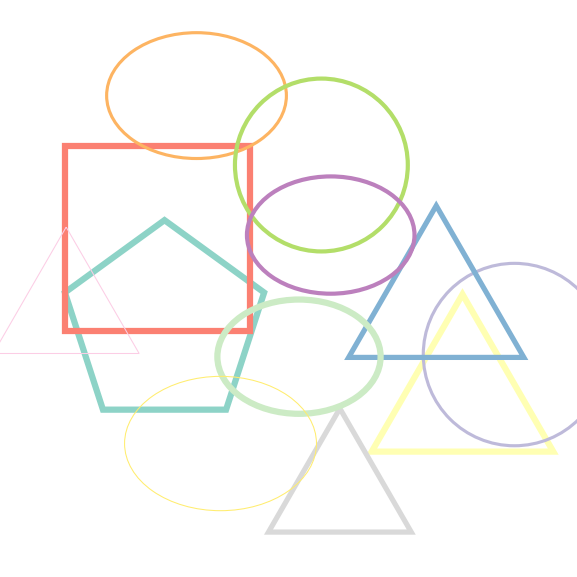[{"shape": "pentagon", "thickness": 3, "radius": 0.91, "center": [0.285, 0.437]}, {"shape": "triangle", "thickness": 3, "radius": 0.91, "center": [0.801, 0.308]}, {"shape": "circle", "thickness": 1.5, "radius": 0.79, "center": [0.891, 0.385]}, {"shape": "square", "thickness": 3, "radius": 0.8, "center": [0.272, 0.586]}, {"shape": "triangle", "thickness": 2.5, "radius": 0.88, "center": [0.755, 0.468]}, {"shape": "oval", "thickness": 1.5, "radius": 0.78, "center": [0.34, 0.834]}, {"shape": "circle", "thickness": 2, "radius": 0.75, "center": [0.556, 0.713]}, {"shape": "triangle", "thickness": 0.5, "radius": 0.73, "center": [0.115, 0.46]}, {"shape": "triangle", "thickness": 2.5, "radius": 0.71, "center": [0.589, 0.149]}, {"shape": "oval", "thickness": 2, "radius": 0.73, "center": [0.573, 0.592]}, {"shape": "oval", "thickness": 3, "radius": 0.71, "center": [0.518, 0.382]}, {"shape": "oval", "thickness": 0.5, "radius": 0.83, "center": [0.382, 0.231]}]